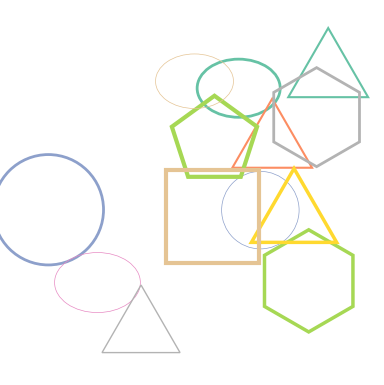[{"shape": "triangle", "thickness": 1.5, "radius": 0.6, "center": [0.852, 0.807]}, {"shape": "oval", "thickness": 2, "radius": 0.54, "center": [0.62, 0.771]}, {"shape": "triangle", "thickness": 1.5, "radius": 0.6, "center": [0.707, 0.624]}, {"shape": "circle", "thickness": 0.5, "radius": 0.5, "center": [0.676, 0.454]}, {"shape": "circle", "thickness": 2, "radius": 0.72, "center": [0.126, 0.455]}, {"shape": "oval", "thickness": 0.5, "radius": 0.56, "center": [0.253, 0.266]}, {"shape": "pentagon", "thickness": 3, "radius": 0.58, "center": [0.557, 0.635]}, {"shape": "hexagon", "thickness": 2.5, "radius": 0.66, "center": [0.802, 0.27]}, {"shape": "triangle", "thickness": 2.5, "radius": 0.64, "center": [0.764, 0.434]}, {"shape": "oval", "thickness": 0.5, "radius": 0.51, "center": [0.505, 0.789]}, {"shape": "square", "thickness": 3, "radius": 0.6, "center": [0.552, 0.439]}, {"shape": "hexagon", "thickness": 2, "radius": 0.64, "center": [0.822, 0.696]}, {"shape": "triangle", "thickness": 1, "radius": 0.58, "center": [0.366, 0.143]}]